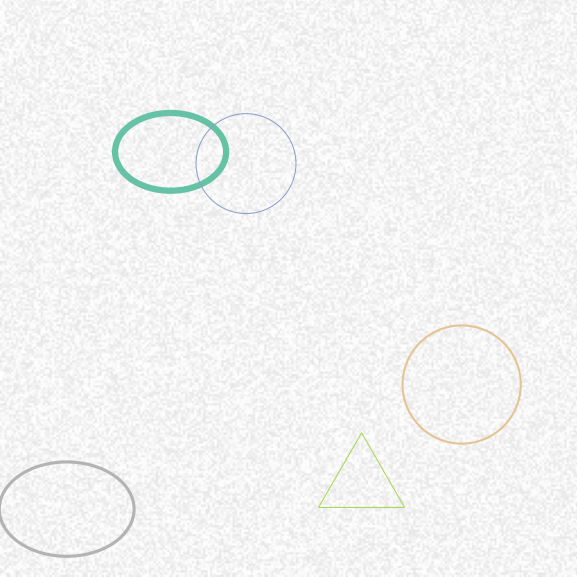[{"shape": "oval", "thickness": 3, "radius": 0.48, "center": [0.295, 0.736]}, {"shape": "circle", "thickness": 0.5, "radius": 0.43, "center": [0.426, 0.716]}, {"shape": "triangle", "thickness": 0.5, "radius": 0.43, "center": [0.626, 0.163]}, {"shape": "circle", "thickness": 1, "radius": 0.51, "center": [0.799, 0.333]}, {"shape": "oval", "thickness": 1.5, "radius": 0.58, "center": [0.115, 0.118]}]